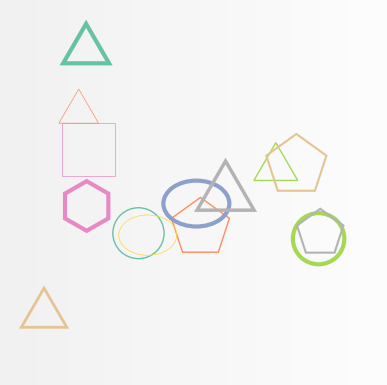[{"shape": "triangle", "thickness": 3, "radius": 0.34, "center": [0.222, 0.87]}, {"shape": "circle", "thickness": 1, "radius": 0.33, "center": [0.357, 0.394]}, {"shape": "pentagon", "thickness": 1, "radius": 0.39, "center": [0.517, 0.409]}, {"shape": "triangle", "thickness": 0.5, "radius": 0.3, "center": [0.203, 0.71]}, {"shape": "oval", "thickness": 3, "radius": 0.43, "center": [0.507, 0.471]}, {"shape": "hexagon", "thickness": 3, "radius": 0.32, "center": [0.224, 0.465]}, {"shape": "square", "thickness": 0.5, "radius": 0.34, "center": [0.229, 0.611]}, {"shape": "circle", "thickness": 3, "radius": 0.33, "center": [0.822, 0.38]}, {"shape": "triangle", "thickness": 1, "radius": 0.33, "center": [0.712, 0.564]}, {"shape": "oval", "thickness": 0.5, "radius": 0.37, "center": [0.381, 0.389]}, {"shape": "pentagon", "thickness": 1.5, "radius": 0.41, "center": [0.765, 0.571]}, {"shape": "triangle", "thickness": 2, "radius": 0.34, "center": [0.114, 0.184]}, {"shape": "triangle", "thickness": 2.5, "radius": 0.42, "center": [0.582, 0.497]}, {"shape": "pentagon", "thickness": 1.5, "radius": 0.31, "center": [0.826, 0.395]}]